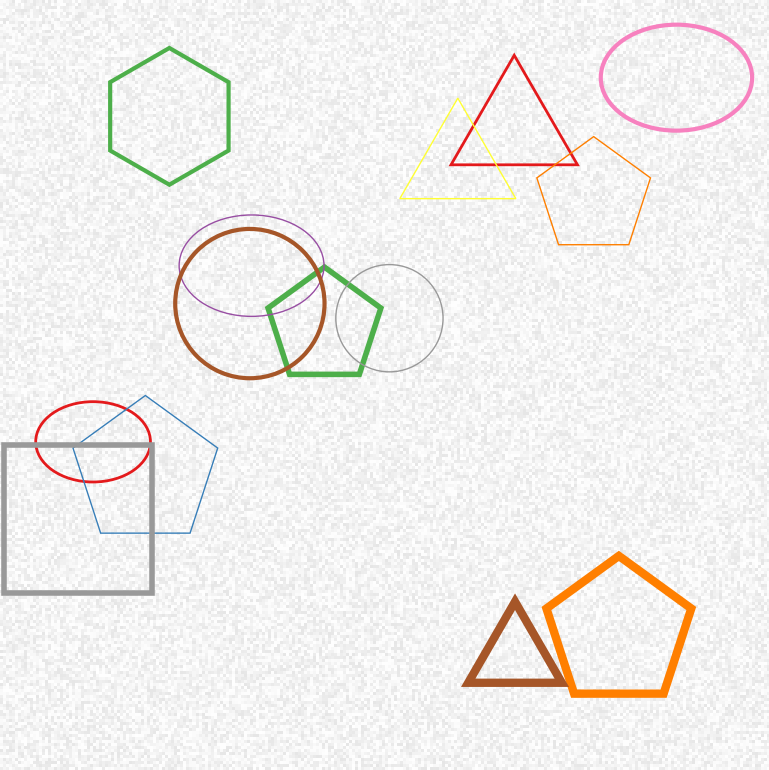[{"shape": "triangle", "thickness": 1, "radius": 0.47, "center": [0.668, 0.833]}, {"shape": "oval", "thickness": 1, "radius": 0.37, "center": [0.121, 0.426]}, {"shape": "pentagon", "thickness": 0.5, "radius": 0.49, "center": [0.189, 0.388]}, {"shape": "pentagon", "thickness": 2, "radius": 0.39, "center": [0.421, 0.576]}, {"shape": "hexagon", "thickness": 1.5, "radius": 0.44, "center": [0.22, 0.849]}, {"shape": "oval", "thickness": 0.5, "radius": 0.47, "center": [0.327, 0.655]}, {"shape": "pentagon", "thickness": 0.5, "radius": 0.39, "center": [0.771, 0.745]}, {"shape": "pentagon", "thickness": 3, "radius": 0.49, "center": [0.804, 0.179]}, {"shape": "triangle", "thickness": 0.5, "radius": 0.43, "center": [0.595, 0.786]}, {"shape": "circle", "thickness": 1.5, "radius": 0.48, "center": [0.325, 0.606]}, {"shape": "triangle", "thickness": 3, "radius": 0.35, "center": [0.669, 0.148]}, {"shape": "oval", "thickness": 1.5, "radius": 0.49, "center": [0.879, 0.899]}, {"shape": "square", "thickness": 2, "radius": 0.48, "center": [0.101, 0.326]}, {"shape": "circle", "thickness": 0.5, "radius": 0.35, "center": [0.506, 0.587]}]